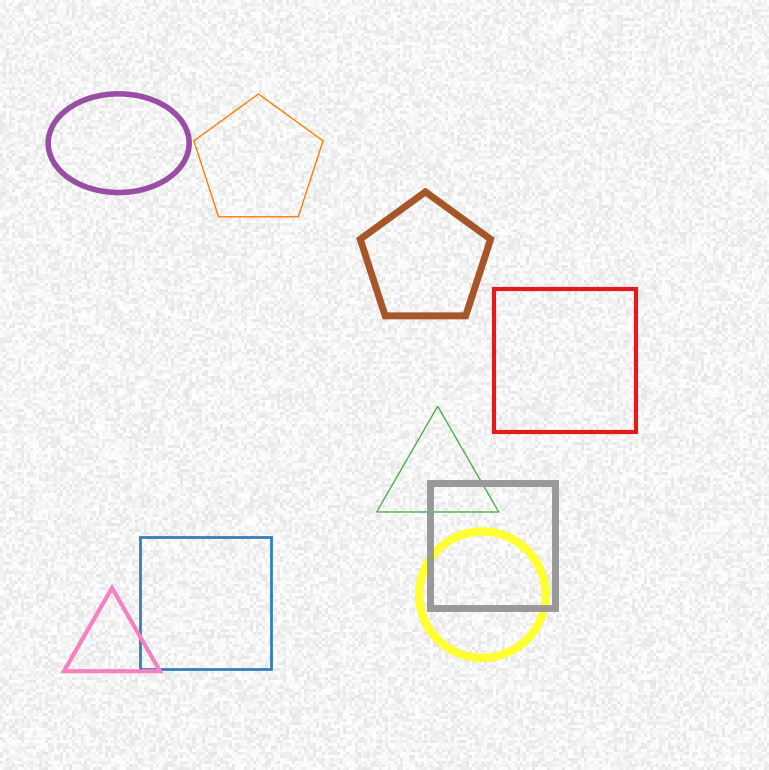[{"shape": "square", "thickness": 1.5, "radius": 0.46, "center": [0.733, 0.532]}, {"shape": "square", "thickness": 1, "radius": 0.43, "center": [0.267, 0.217]}, {"shape": "triangle", "thickness": 0.5, "radius": 0.46, "center": [0.568, 0.381]}, {"shape": "oval", "thickness": 2, "radius": 0.46, "center": [0.154, 0.814]}, {"shape": "pentagon", "thickness": 0.5, "radius": 0.44, "center": [0.336, 0.79]}, {"shape": "circle", "thickness": 3, "radius": 0.41, "center": [0.626, 0.228]}, {"shape": "pentagon", "thickness": 2.5, "radius": 0.45, "center": [0.553, 0.662]}, {"shape": "triangle", "thickness": 1.5, "radius": 0.36, "center": [0.145, 0.164]}, {"shape": "square", "thickness": 2.5, "radius": 0.41, "center": [0.639, 0.292]}]